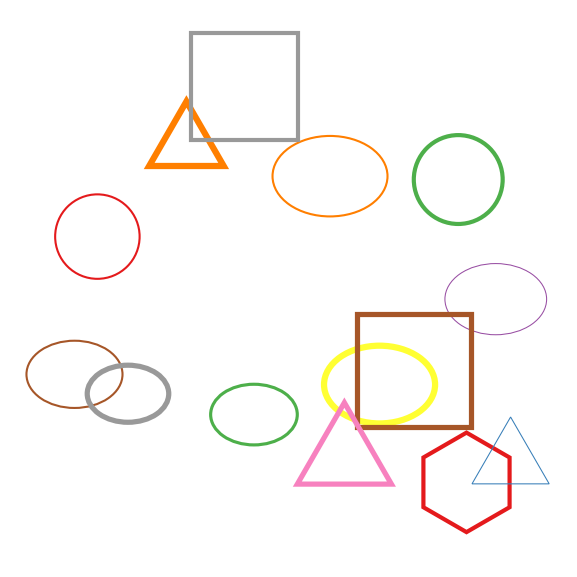[{"shape": "hexagon", "thickness": 2, "radius": 0.43, "center": [0.808, 0.164]}, {"shape": "circle", "thickness": 1, "radius": 0.37, "center": [0.169, 0.589]}, {"shape": "triangle", "thickness": 0.5, "radius": 0.39, "center": [0.884, 0.2]}, {"shape": "oval", "thickness": 1.5, "radius": 0.38, "center": [0.44, 0.281]}, {"shape": "circle", "thickness": 2, "radius": 0.38, "center": [0.793, 0.688]}, {"shape": "oval", "thickness": 0.5, "radius": 0.44, "center": [0.858, 0.481]}, {"shape": "triangle", "thickness": 3, "radius": 0.37, "center": [0.323, 0.749]}, {"shape": "oval", "thickness": 1, "radius": 0.5, "center": [0.571, 0.694]}, {"shape": "oval", "thickness": 3, "radius": 0.48, "center": [0.657, 0.333]}, {"shape": "oval", "thickness": 1, "radius": 0.42, "center": [0.129, 0.351]}, {"shape": "square", "thickness": 2.5, "radius": 0.49, "center": [0.717, 0.358]}, {"shape": "triangle", "thickness": 2.5, "radius": 0.47, "center": [0.596, 0.208]}, {"shape": "square", "thickness": 2, "radius": 0.46, "center": [0.424, 0.849]}, {"shape": "oval", "thickness": 2.5, "radius": 0.35, "center": [0.222, 0.317]}]